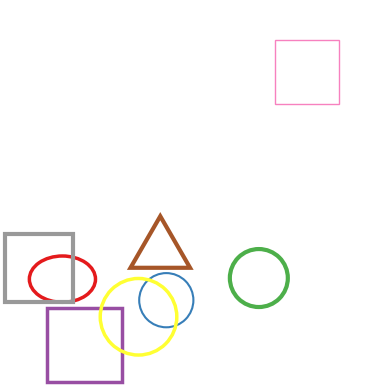[{"shape": "oval", "thickness": 2.5, "radius": 0.43, "center": [0.162, 0.275]}, {"shape": "circle", "thickness": 1.5, "radius": 0.35, "center": [0.432, 0.22]}, {"shape": "circle", "thickness": 3, "radius": 0.38, "center": [0.672, 0.278]}, {"shape": "square", "thickness": 2.5, "radius": 0.48, "center": [0.22, 0.104]}, {"shape": "circle", "thickness": 2.5, "radius": 0.5, "center": [0.36, 0.177]}, {"shape": "triangle", "thickness": 3, "radius": 0.45, "center": [0.416, 0.349]}, {"shape": "square", "thickness": 1, "radius": 0.42, "center": [0.798, 0.813]}, {"shape": "square", "thickness": 3, "radius": 0.44, "center": [0.102, 0.304]}]